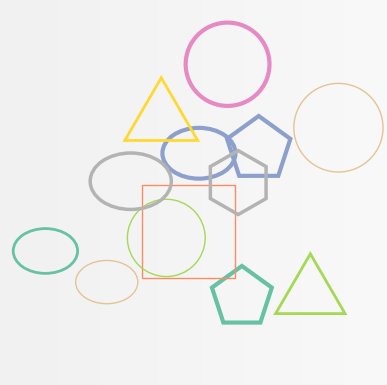[{"shape": "oval", "thickness": 2, "radius": 0.42, "center": [0.117, 0.348]}, {"shape": "pentagon", "thickness": 3, "radius": 0.41, "center": [0.624, 0.228]}, {"shape": "square", "thickness": 1, "radius": 0.6, "center": [0.487, 0.398]}, {"shape": "oval", "thickness": 3, "radius": 0.47, "center": [0.513, 0.602]}, {"shape": "pentagon", "thickness": 3, "radius": 0.43, "center": [0.668, 0.613]}, {"shape": "circle", "thickness": 3, "radius": 0.54, "center": [0.587, 0.833]}, {"shape": "circle", "thickness": 1, "radius": 0.5, "center": [0.429, 0.382]}, {"shape": "triangle", "thickness": 2, "radius": 0.52, "center": [0.801, 0.237]}, {"shape": "triangle", "thickness": 2, "radius": 0.54, "center": [0.416, 0.689]}, {"shape": "circle", "thickness": 1, "radius": 0.58, "center": [0.873, 0.668]}, {"shape": "oval", "thickness": 1, "radius": 0.4, "center": [0.275, 0.267]}, {"shape": "oval", "thickness": 2.5, "radius": 0.52, "center": [0.337, 0.529]}, {"shape": "hexagon", "thickness": 2.5, "radius": 0.42, "center": [0.615, 0.526]}]